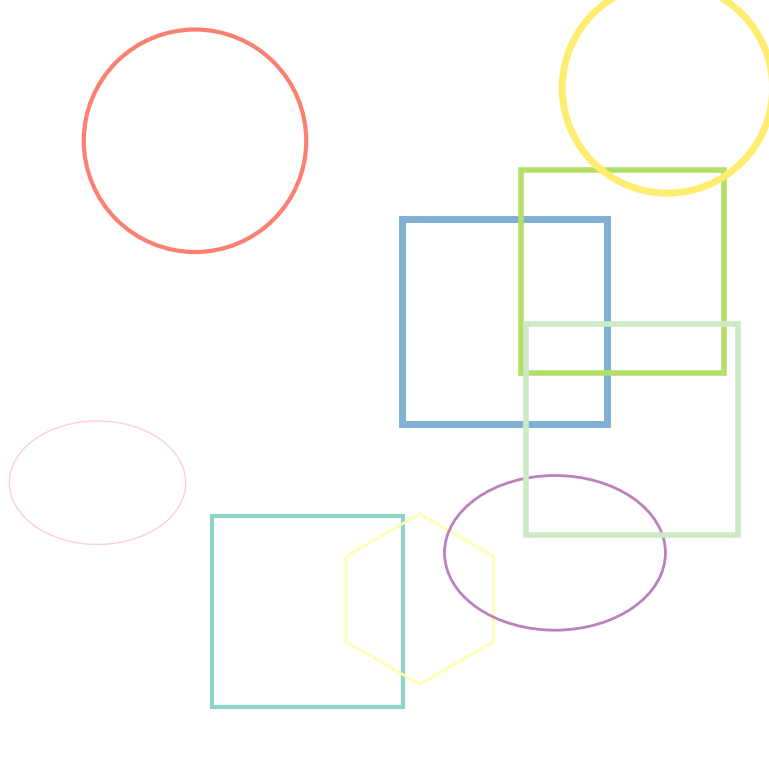[{"shape": "square", "thickness": 1.5, "radius": 0.62, "center": [0.4, 0.206]}, {"shape": "hexagon", "thickness": 1, "radius": 0.55, "center": [0.545, 0.222]}, {"shape": "circle", "thickness": 1.5, "radius": 0.72, "center": [0.253, 0.817]}, {"shape": "square", "thickness": 2.5, "radius": 0.66, "center": [0.655, 0.582]}, {"shape": "square", "thickness": 2, "radius": 0.66, "center": [0.809, 0.647]}, {"shape": "oval", "thickness": 0.5, "radius": 0.57, "center": [0.127, 0.373]}, {"shape": "oval", "thickness": 1, "radius": 0.72, "center": [0.721, 0.282]}, {"shape": "square", "thickness": 2, "radius": 0.69, "center": [0.821, 0.442]}, {"shape": "circle", "thickness": 2.5, "radius": 0.68, "center": [0.867, 0.886]}]